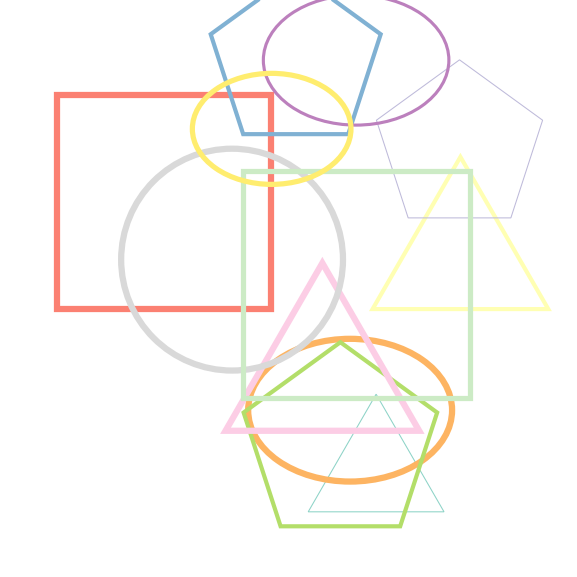[{"shape": "triangle", "thickness": 0.5, "radius": 0.68, "center": [0.651, 0.181]}, {"shape": "triangle", "thickness": 2, "radius": 0.88, "center": [0.797, 0.552]}, {"shape": "pentagon", "thickness": 0.5, "radius": 0.76, "center": [0.796, 0.744]}, {"shape": "square", "thickness": 3, "radius": 0.93, "center": [0.284, 0.65]}, {"shape": "pentagon", "thickness": 2, "radius": 0.77, "center": [0.512, 0.892]}, {"shape": "oval", "thickness": 3, "radius": 0.88, "center": [0.606, 0.289]}, {"shape": "pentagon", "thickness": 2, "radius": 0.88, "center": [0.589, 0.23]}, {"shape": "triangle", "thickness": 3, "radius": 0.97, "center": [0.558, 0.35]}, {"shape": "circle", "thickness": 3, "radius": 0.96, "center": [0.402, 0.55]}, {"shape": "oval", "thickness": 1.5, "radius": 0.8, "center": [0.617, 0.895]}, {"shape": "square", "thickness": 2.5, "radius": 0.98, "center": [0.617, 0.507]}, {"shape": "oval", "thickness": 2.5, "radius": 0.69, "center": [0.47, 0.776]}]